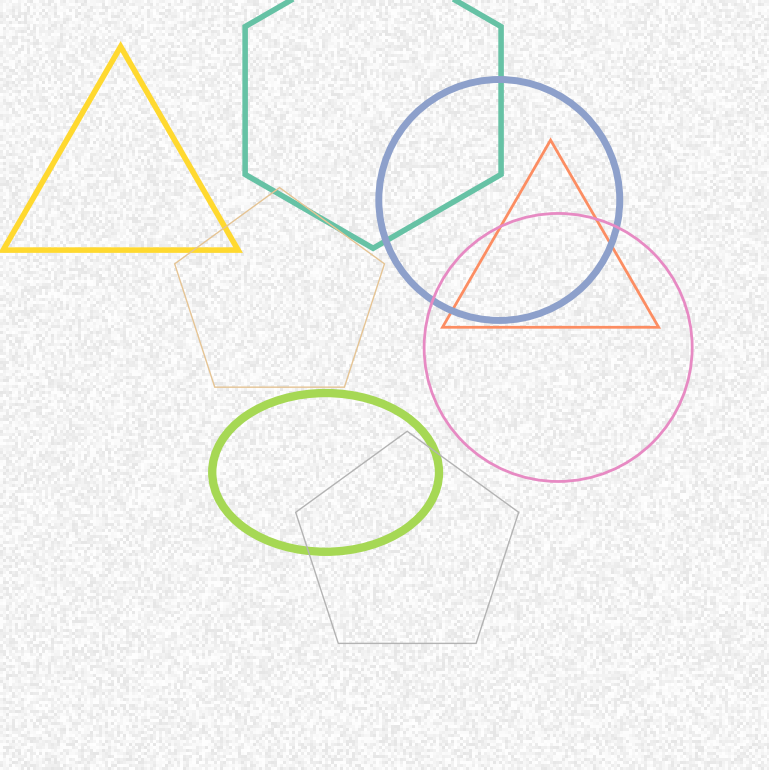[{"shape": "hexagon", "thickness": 2, "radius": 0.96, "center": [0.485, 0.869]}, {"shape": "triangle", "thickness": 1, "radius": 0.81, "center": [0.715, 0.656]}, {"shape": "circle", "thickness": 2.5, "radius": 0.78, "center": [0.648, 0.74]}, {"shape": "circle", "thickness": 1, "radius": 0.87, "center": [0.725, 0.549]}, {"shape": "oval", "thickness": 3, "radius": 0.74, "center": [0.423, 0.386]}, {"shape": "triangle", "thickness": 2, "radius": 0.88, "center": [0.157, 0.763]}, {"shape": "pentagon", "thickness": 0.5, "radius": 0.72, "center": [0.363, 0.613]}, {"shape": "pentagon", "thickness": 0.5, "radius": 0.76, "center": [0.529, 0.288]}]